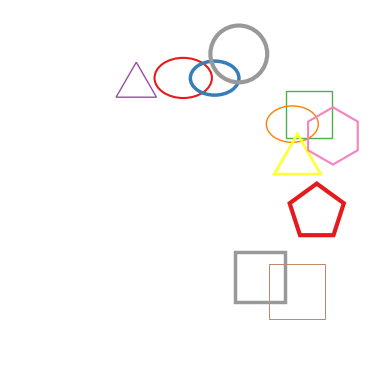[{"shape": "oval", "thickness": 1.5, "radius": 0.37, "center": [0.476, 0.798]}, {"shape": "pentagon", "thickness": 3, "radius": 0.37, "center": [0.823, 0.449]}, {"shape": "oval", "thickness": 2.5, "radius": 0.32, "center": [0.558, 0.797]}, {"shape": "square", "thickness": 1, "radius": 0.3, "center": [0.803, 0.703]}, {"shape": "triangle", "thickness": 1, "radius": 0.3, "center": [0.354, 0.778]}, {"shape": "oval", "thickness": 1, "radius": 0.34, "center": [0.759, 0.678]}, {"shape": "triangle", "thickness": 2, "radius": 0.35, "center": [0.773, 0.582]}, {"shape": "square", "thickness": 0.5, "radius": 0.36, "center": [0.771, 0.243]}, {"shape": "hexagon", "thickness": 1.5, "radius": 0.37, "center": [0.865, 0.647]}, {"shape": "square", "thickness": 2.5, "radius": 0.33, "center": [0.676, 0.28]}, {"shape": "circle", "thickness": 3, "radius": 0.37, "center": [0.62, 0.86]}]